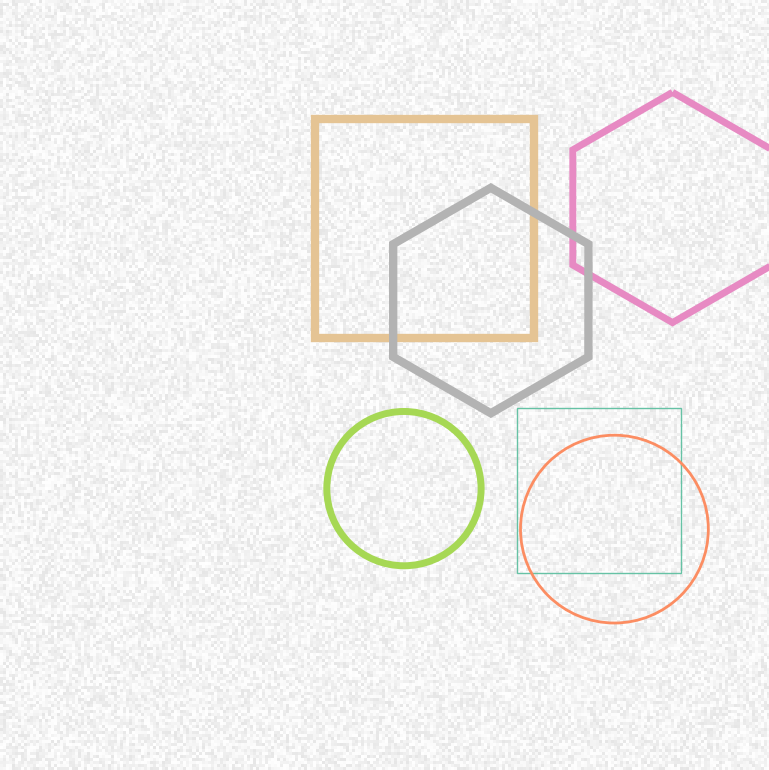[{"shape": "square", "thickness": 0.5, "radius": 0.53, "center": [0.778, 0.363]}, {"shape": "circle", "thickness": 1, "radius": 0.61, "center": [0.798, 0.313]}, {"shape": "hexagon", "thickness": 2.5, "radius": 0.75, "center": [0.873, 0.731]}, {"shape": "circle", "thickness": 2.5, "radius": 0.5, "center": [0.525, 0.365]}, {"shape": "square", "thickness": 3, "radius": 0.71, "center": [0.551, 0.703]}, {"shape": "hexagon", "thickness": 3, "radius": 0.73, "center": [0.637, 0.61]}]